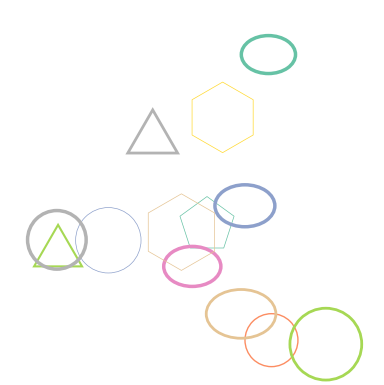[{"shape": "pentagon", "thickness": 0.5, "radius": 0.37, "center": [0.538, 0.416]}, {"shape": "oval", "thickness": 2.5, "radius": 0.35, "center": [0.697, 0.858]}, {"shape": "circle", "thickness": 1, "radius": 0.34, "center": [0.705, 0.116]}, {"shape": "oval", "thickness": 2.5, "radius": 0.39, "center": [0.636, 0.466]}, {"shape": "circle", "thickness": 0.5, "radius": 0.42, "center": [0.281, 0.376]}, {"shape": "oval", "thickness": 2.5, "radius": 0.37, "center": [0.499, 0.308]}, {"shape": "circle", "thickness": 2, "radius": 0.47, "center": [0.846, 0.106]}, {"shape": "triangle", "thickness": 1.5, "radius": 0.36, "center": [0.151, 0.344]}, {"shape": "hexagon", "thickness": 0.5, "radius": 0.46, "center": [0.578, 0.695]}, {"shape": "oval", "thickness": 2, "radius": 0.45, "center": [0.626, 0.185]}, {"shape": "hexagon", "thickness": 0.5, "radius": 0.5, "center": [0.471, 0.397]}, {"shape": "triangle", "thickness": 2, "radius": 0.37, "center": [0.397, 0.64]}, {"shape": "circle", "thickness": 2.5, "radius": 0.38, "center": [0.148, 0.377]}]